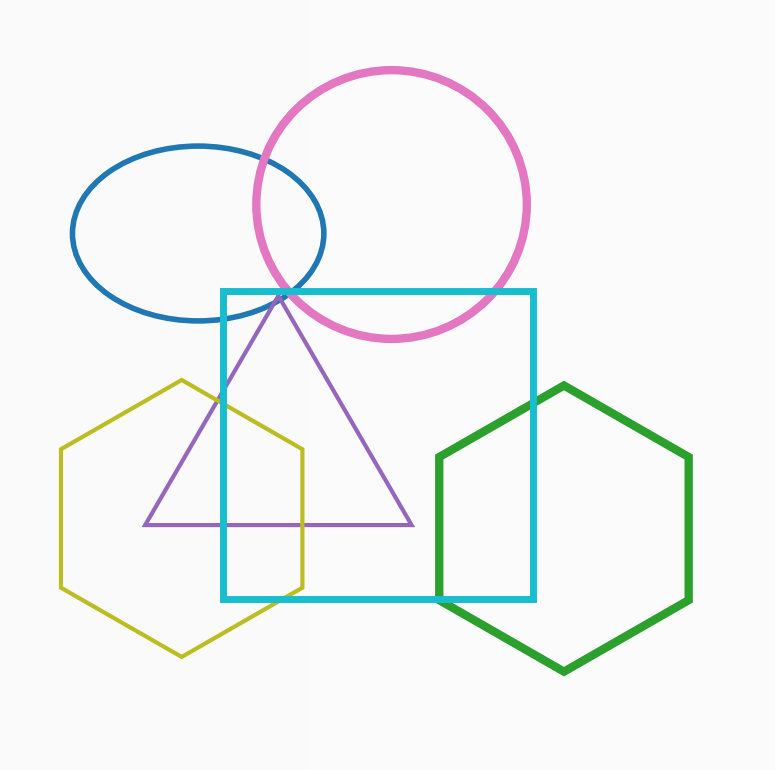[{"shape": "oval", "thickness": 2, "radius": 0.81, "center": [0.256, 0.697]}, {"shape": "hexagon", "thickness": 3, "radius": 0.93, "center": [0.728, 0.314]}, {"shape": "triangle", "thickness": 1.5, "radius": 0.99, "center": [0.359, 0.417]}, {"shape": "circle", "thickness": 3, "radius": 0.87, "center": [0.505, 0.734]}, {"shape": "hexagon", "thickness": 1.5, "radius": 0.9, "center": [0.234, 0.327]}, {"shape": "square", "thickness": 2.5, "radius": 1.0, "center": [0.488, 0.422]}]